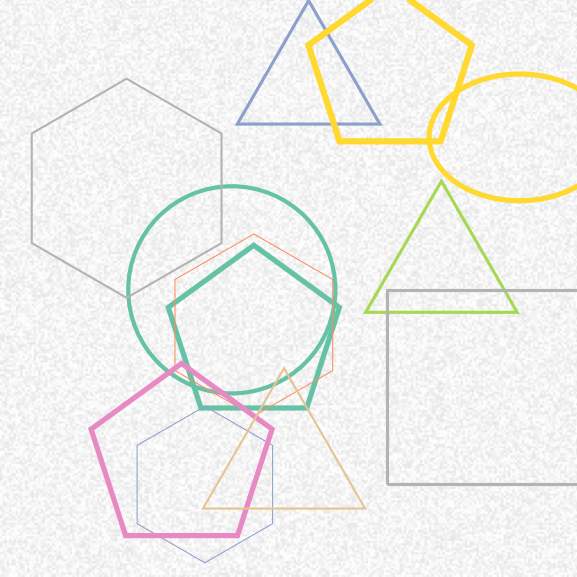[{"shape": "circle", "thickness": 2, "radius": 0.9, "center": [0.401, 0.497]}, {"shape": "pentagon", "thickness": 2.5, "radius": 0.78, "center": [0.44, 0.419]}, {"shape": "hexagon", "thickness": 0.5, "radius": 0.79, "center": [0.44, 0.436]}, {"shape": "hexagon", "thickness": 0.5, "radius": 0.68, "center": [0.355, 0.16]}, {"shape": "triangle", "thickness": 1.5, "radius": 0.71, "center": [0.534, 0.856]}, {"shape": "pentagon", "thickness": 2.5, "radius": 0.82, "center": [0.314, 0.205]}, {"shape": "triangle", "thickness": 1.5, "radius": 0.76, "center": [0.764, 0.534]}, {"shape": "oval", "thickness": 2.5, "radius": 0.78, "center": [0.9, 0.761]}, {"shape": "pentagon", "thickness": 3, "radius": 0.74, "center": [0.676, 0.875]}, {"shape": "triangle", "thickness": 1, "radius": 0.81, "center": [0.492, 0.2]}, {"shape": "hexagon", "thickness": 1, "radius": 0.95, "center": [0.219, 0.673]}, {"shape": "square", "thickness": 1.5, "radius": 0.84, "center": [0.838, 0.329]}]